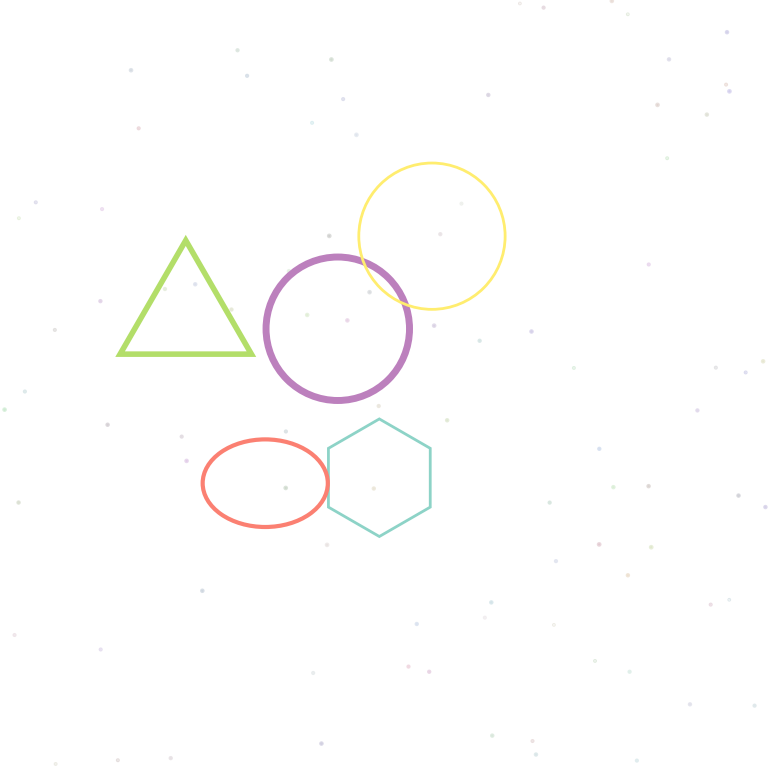[{"shape": "hexagon", "thickness": 1, "radius": 0.38, "center": [0.493, 0.38]}, {"shape": "oval", "thickness": 1.5, "radius": 0.41, "center": [0.344, 0.372]}, {"shape": "triangle", "thickness": 2, "radius": 0.49, "center": [0.241, 0.589]}, {"shape": "circle", "thickness": 2.5, "radius": 0.47, "center": [0.439, 0.573]}, {"shape": "circle", "thickness": 1, "radius": 0.48, "center": [0.561, 0.693]}]